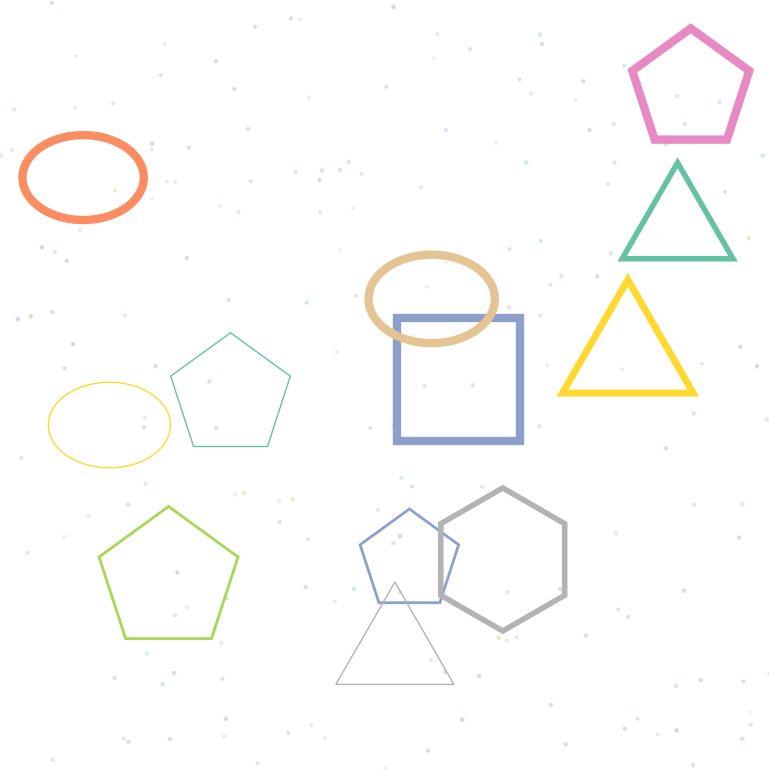[{"shape": "pentagon", "thickness": 0.5, "radius": 0.41, "center": [0.299, 0.486]}, {"shape": "triangle", "thickness": 2, "radius": 0.42, "center": [0.88, 0.705]}, {"shape": "oval", "thickness": 3, "radius": 0.39, "center": [0.108, 0.769]}, {"shape": "square", "thickness": 3, "radius": 0.4, "center": [0.595, 0.507]}, {"shape": "pentagon", "thickness": 1, "radius": 0.34, "center": [0.532, 0.272]}, {"shape": "pentagon", "thickness": 3, "radius": 0.4, "center": [0.897, 0.883]}, {"shape": "pentagon", "thickness": 1, "radius": 0.47, "center": [0.219, 0.247]}, {"shape": "oval", "thickness": 0.5, "radius": 0.4, "center": [0.142, 0.448]}, {"shape": "triangle", "thickness": 2.5, "radius": 0.49, "center": [0.815, 0.539]}, {"shape": "oval", "thickness": 3, "radius": 0.41, "center": [0.561, 0.612]}, {"shape": "hexagon", "thickness": 2, "radius": 0.46, "center": [0.653, 0.273]}, {"shape": "triangle", "thickness": 0.5, "radius": 0.44, "center": [0.513, 0.155]}]